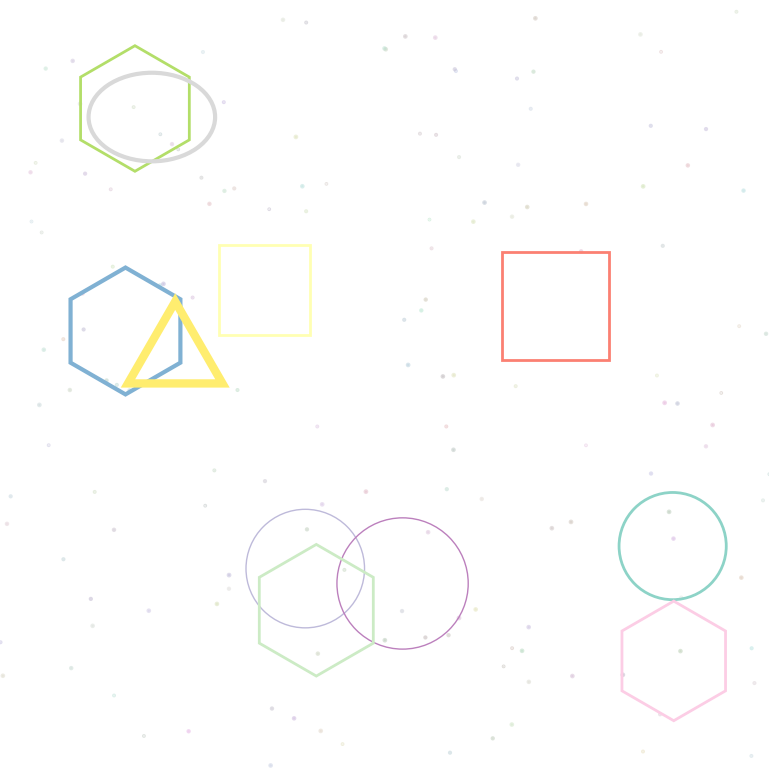[{"shape": "circle", "thickness": 1, "radius": 0.35, "center": [0.874, 0.291]}, {"shape": "square", "thickness": 1, "radius": 0.29, "center": [0.343, 0.624]}, {"shape": "circle", "thickness": 0.5, "radius": 0.38, "center": [0.396, 0.262]}, {"shape": "square", "thickness": 1, "radius": 0.35, "center": [0.721, 0.603]}, {"shape": "hexagon", "thickness": 1.5, "radius": 0.41, "center": [0.163, 0.57]}, {"shape": "hexagon", "thickness": 1, "radius": 0.41, "center": [0.175, 0.859]}, {"shape": "hexagon", "thickness": 1, "radius": 0.39, "center": [0.875, 0.142]}, {"shape": "oval", "thickness": 1.5, "radius": 0.41, "center": [0.197, 0.848]}, {"shape": "circle", "thickness": 0.5, "radius": 0.43, "center": [0.523, 0.242]}, {"shape": "hexagon", "thickness": 1, "radius": 0.43, "center": [0.411, 0.207]}, {"shape": "triangle", "thickness": 3, "radius": 0.35, "center": [0.228, 0.537]}]